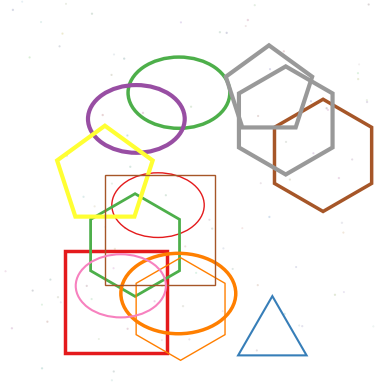[{"shape": "oval", "thickness": 1, "radius": 0.6, "center": [0.41, 0.467]}, {"shape": "square", "thickness": 2.5, "radius": 0.66, "center": [0.302, 0.215]}, {"shape": "triangle", "thickness": 1.5, "radius": 0.51, "center": [0.707, 0.128]}, {"shape": "oval", "thickness": 2.5, "radius": 0.66, "center": [0.465, 0.759]}, {"shape": "hexagon", "thickness": 2, "radius": 0.67, "center": [0.351, 0.364]}, {"shape": "oval", "thickness": 3, "radius": 0.63, "center": [0.354, 0.691]}, {"shape": "hexagon", "thickness": 1, "radius": 0.67, "center": [0.469, 0.197]}, {"shape": "oval", "thickness": 2.5, "radius": 0.75, "center": [0.463, 0.238]}, {"shape": "pentagon", "thickness": 3, "radius": 0.65, "center": [0.272, 0.543]}, {"shape": "hexagon", "thickness": 2.5, "radius": 0.73, "center": [0.839, 0.596]}, {"shape": "square", "thickness": 1, "radius": 0.72, "center": [0.415, 0.403]}, {"shape": "oval", "thickness": 1.5, "radius": 0.59, "center": [0.314, 0.258]}, {"shape": "hexagon", "thickness": 3, "radius": 0.7, "center": [0.742, 0.687]}, {"shape": "pentagon", "thickness": 3, "radius": 0.59, "center": [0.699, 0.764]}]